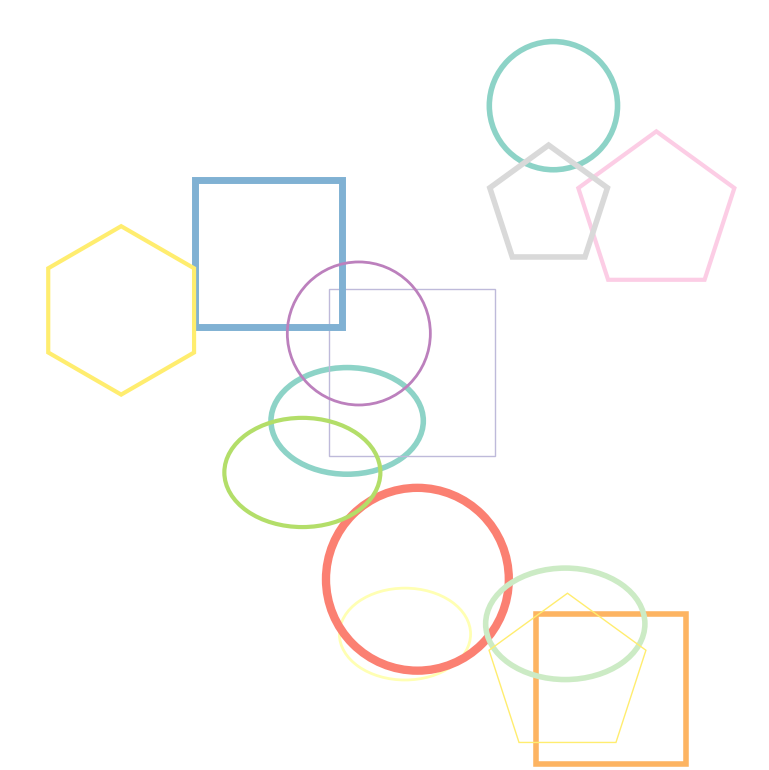[{"shape": "circle", "thickness": 2, "radius": 0.42, "center": [0.719, 0.863]}, {"shape": "oval", "thickness": 2, "radius": 0.49, "center": [0.451, 0.453]}, {"shape": "oval", "thickness": 1, "radius": 0.43, "center": [0.526, 0.177]}, {"shape": "square", "thickness": 0.5, "radius": 0.54, "center": [0.535, 0.516]}, {"shape": "circle", "thickness": 3, "radius": 0.59, "center": [0.542, 0.248]}, {"shape": "square", "thickness": 2.5, "radius": 0.48, "center": [0.348, 0.671]}, {"shape": "square", "thickness": 2, "radius": 0.49, "center": [0.793, 0.105]}, {"shape": "oval", "thickness": 1.5, "radius": 0.51, "center": [0.393, 0.386]}, {"shape": "pentagon", "thickness": 1.5, "radius": 0.53, "center": [0.852, 0.723]}, {"shape": "pentagon", "thickness": 2, "radius": 0.4, "center": [0.712, 0.731]}, {"shape": "circle", "thickness": 1, "radius": 0.46, "center": [0.466, 0.567]}, {"shape": "oval", "thickness": 2, "radius": 0.52, "center": [0.734, 0.19]}, {"shape": "pentagon", "thickness": 0.5, "radius": 0.54, "center": [0.737, 0.122]}, {"shape": "hexagon", "thickness": 1.5, "radius": 0.55, "center": [0.157, 0.597]}]